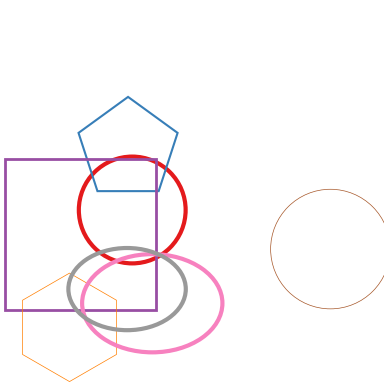[{"shape": "circle", "thickness": 3, "radius": 0.69, "center": [0.343, 0.455]}, {"shape": "pentagon", "thickness": 1.5, "radius": 0.68, "center": [0.333, 0.613]}, {"shape": "square", "thickness": 2, "radius": 0.98, "center": [0.209, 0.391]}, {"shape": "hexagon", "thickness": 0.5, "radius": 0.7, "center": [0.181, 0.15]}, {"shape": "circle", "thickness": 0.5, "radius": 0.78, "center": [0.858, 0.353]}, {"shape": "oval", "thickness": 3, "radius": 0.91, "center": [0.395, 0.212]}, {"shape": "oval", "thickness": 3, "radius": 0.76, "center": [0.33, 0.249]}]